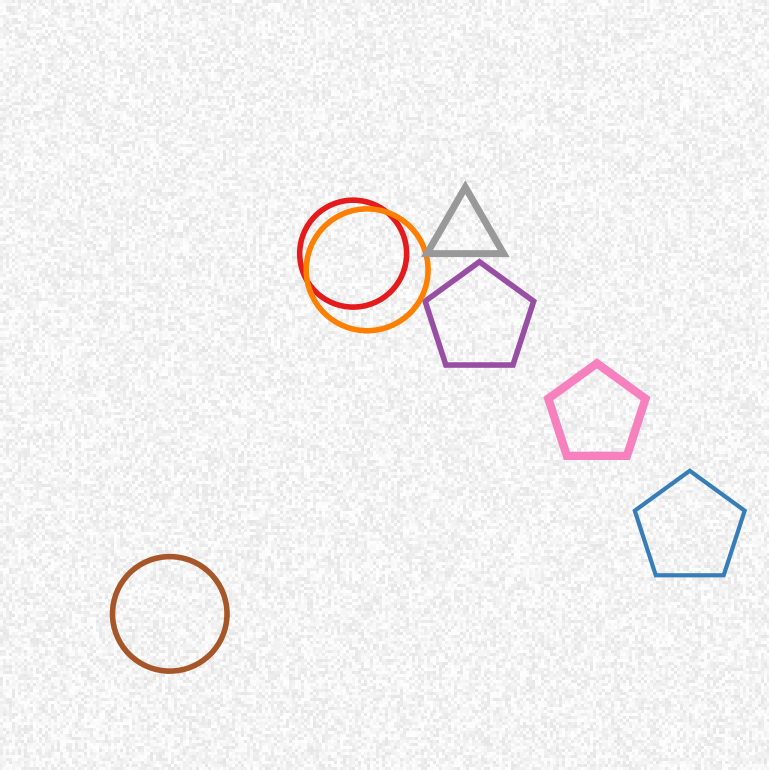[{"shape": "circle", "thickness": 2, "radius": 0.35, "center": [0.459, 0.671]}, {"shape": "pentagon", "thickness": 1.5, "radius": 0.38, "center": [0.896, 0.314]}, {"shape": "pentagon", "thickness": 2, "radius": 0.37, "center": [0.623, 0.586]}, {"shape": "circle", "thickness": 2, "radius": 0.4, "center": [0.477, 0.65]}, {"shape": "circle", "thickness": 2, "radius": 0.37, "center": [0.22, 0.203]}, {"shape": "pentagon", "thickness": 3, "radius": 0.33, "center": [0.775, 0.462]}, {"shape": "triangle", "thickness": 2.5, "radius": 0.29, "center": [0.604, 0.699]}]